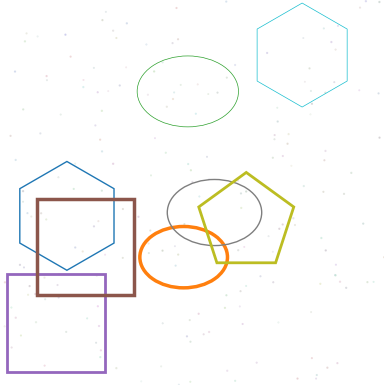[{"shape": "hexagon", "thickness": 1, "radius": 0.71, "center": [0.174, 0.439]}, {"shape": "oval", "thickness": 2.5, "radius": 0.57, "center": [0.477, 0.332]}, {"shape": "oval", "thickness": 0.5, "radius": 0.66, "center": [0.488, 0.763]}, {"shape": "square", "thickness": 2, "radius": 0.64, "center": [0.145, 0.161]}, {"shape": "square", "thickness": 2.5, "radius": 0.63, "center": [0.222, 0.359]}, {"shape": "oval", "thickness": 1, "radius": 0.61, "center": [0.557, 0.448]}, {"shape": "pentagon", "thickness": 2, "radius": 0.65, "center": [0.64, 0.422]}, {"shape": "hexagon", "thickness": 0.5, "radius": 0.68, "center": [0.785, 0.857]}]